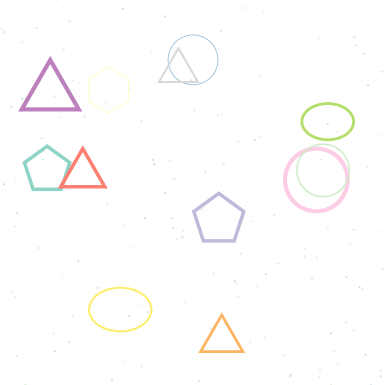[{"shape": "pentagon", "thickness": 2.5, "radius": 0.31, "center": [0.122, 0.558]}, {"shape": "hexagon", "thickness": 0.5, "radius": 0.3, "center": [0.282, 0.766]}, {"shape": "pentagon", "thickness": 2.5, "radius": 0.34, "center": [0.568, 0.43]}, {"shape": "triangle", "thickness": 2.5, "radius": 0.33, "center": [0.215, 0.548]}, {"shape": "circle", "thickness": 0.5, "radius": 0.32, "center": [0.501, 0.845]}, {"shape": "triangle", "thickness": 2, "radius": 0.32, "center": [0.576, 0.118]}, {"shape": "oval", "thickness": 2, "radius": 0.34, "center": [0.851, 0.684]}, {"shape": "circle", "thickness": 3, "radius": 0.41, "center": [0.822, 0.533]}, {"shape": "triangle", "thickness": 1.5, "radius": 0.29, "center": [0.463, 0.816]}, {"shape": "triangle", "thickness": 3, "radius": 0.43, "center": [0.131, 0.759]}, {"shape": "circle", "thickness": 1, "radius": 0.34, "center": [0.839, 0.557]}, {"shape": "oval", "thickness": 1.5, "radius": 0.4, "center": [0.312, 0.196]}]